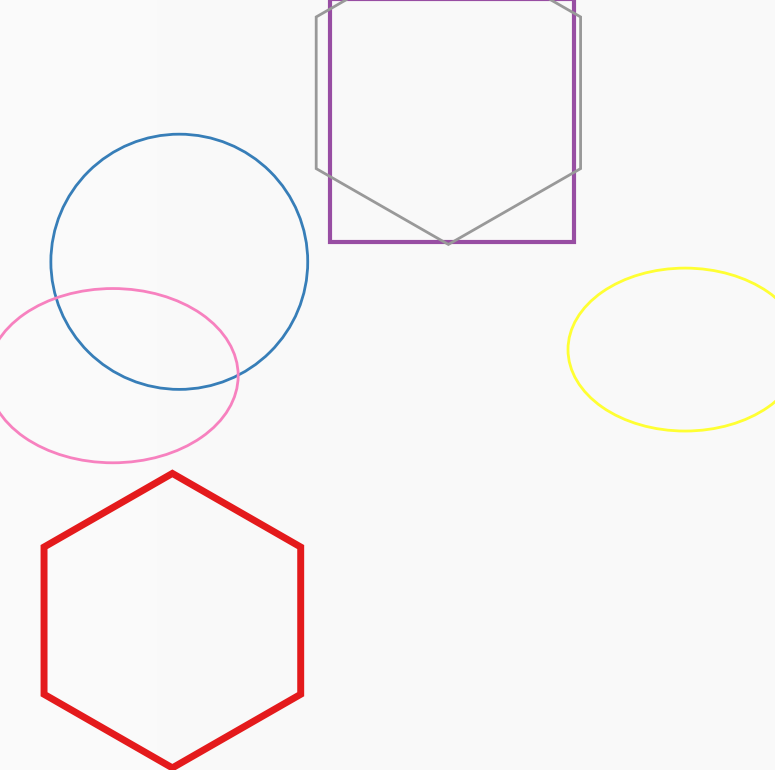[{"shape": "hexagon", "thickness": 2.5, "radius": 0.96, "center": [0.222, 0.194]}, {"shape": "circle", "thickness": 1, "radius": 0.83, "center": [0.231, 0.66]}, {"shape": "square", "thickness": 1.5, "radius": 0.79, "center": [0.583, 0.844]}, {"shape": "oval", "thickness": 1, "radius": 0.76, "center": [0.884, 0.546]}, {"shape": "oval", "thickness": 1, "radius": 0.81, "center": [0.146, 0.512]}, {"shape": "hexagon", "thickness": 1, "radius": 0.98, "center": [0.579, 0.88]}]